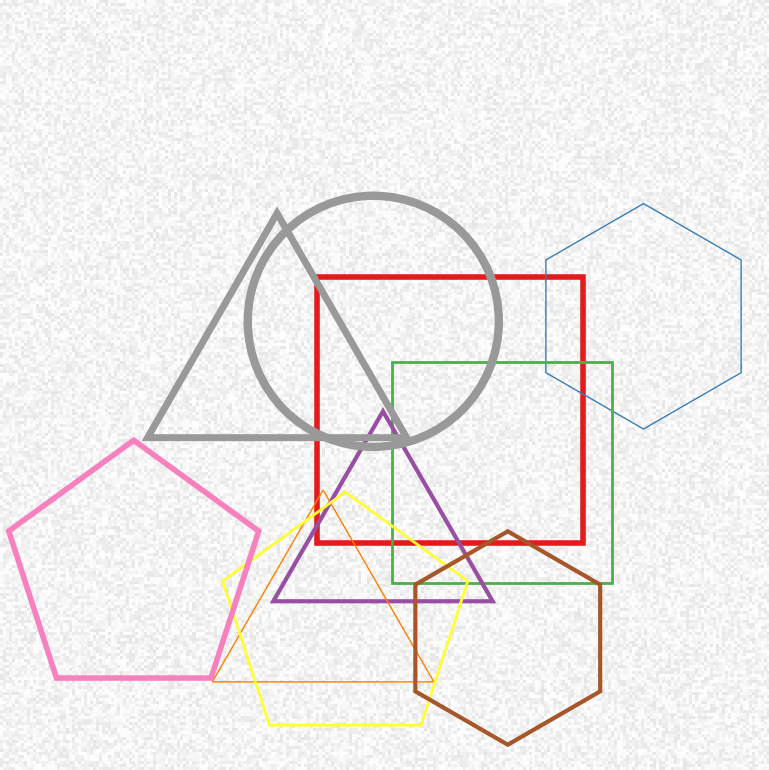[{"shape": "square", "thickness": 2, "radius": 0.86, "center": [0.584, 0.467]}, {"shape": "hexagon", "thickness": 0.5, "radius": 0.73, "center": [0.836, 0.589]}, {"shape": "square", "thickness": 1, "radius": 0.72, "center": [0.652, 0.386]}, {"shape": "triangle", "thickness": 1.5, "radius": 0.82, "center": [0.497, 0.301]}, {"shape": "triangle", "thickness": 0.5, "radius": 0.83, "center": [0.42, 0.198]}, {"shape": "pentagon", "thickness": 1, "radius": 0.84, "center": [0.448, 0.194]}, {"shape": "hexagon", "thickness": 1.5, "radius": 0.69, "center": [0.659, 0.171]}, {"shape": "pentagon", "thickness": 2, "radius": 0.85, "center": [0.174, 0.258]}, {"shape": "triangle", "thickness": 2.5, "radius": 0.97, "center": [0.36, 0.529]}, {"shape": "circle", "thickness": 3, "radius": 0.82, "center": [0.485, 0.583]}]